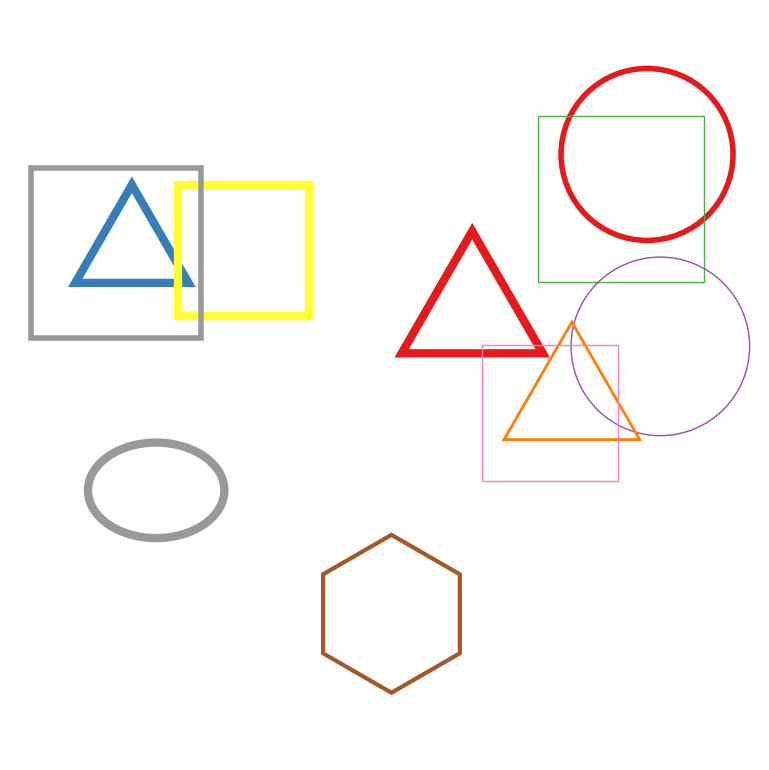[{"shape": "circle", "thickness": 2, "radius": 0.56, "center": [0.84, 0.799]}, {"shape": "triangle", "thickness": 3, "radius": 0.53, "center": [0.613, 0.594]}, {"shape": "triangle", "thickness": 3, "radius": 0.42, "center": [0.171, 0.675]}, {"shape": "square", "thickness": 0.5, "radius": 0.54, "center": [0.806, 0.741]}, {"shape": "circle", "thickness": 0.5, "radius": 0.58, "center": [0.858, 0.55]}, {"shape": "triangle", "thickness": 1, "radius": 0.51, "center": [0.743, 0.48]}, {"shape": "square", "thickness": 3, "radius": 0.42, "center": [0.317, 0.675]}, {"shape": "hexagon", "thickness": 1.5, "radius": 0.51, "center": [0.508, 0.203]}, {"shape": "square", "thickness": 0.5, "radius": 0.44, "center": [0.714, 0.464]}, {"shape": "oval", "thickness": 3, "radius": 0.44, "center": [0.203, 0.363]}, {"shape": "square", "thickness": 2, "radius": 0.55, "center": [0.151, 0.671]}]